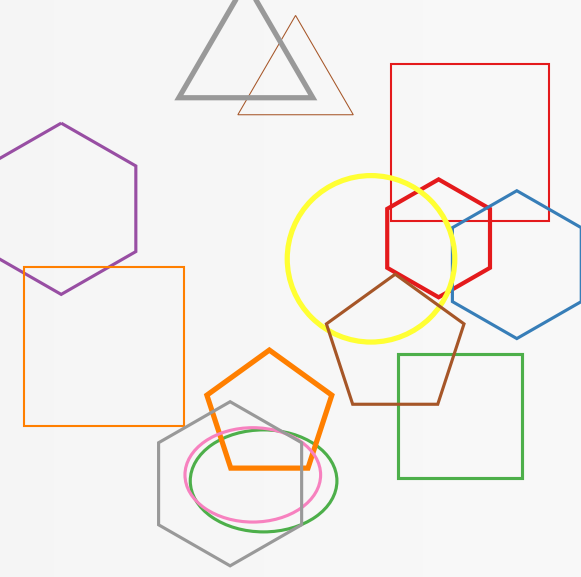[{"shape": "square", "thickness": 1, "radius": 0.68, "center": [0.809, 0.752]}, {"shape": "hexagon", "thickness": 2, "radius": 0.51, "center": [0.755, 0.586]}, {"shape": "hexagon", "thickness": 1.5, "radius": 0.64, "center": [0.889, 0.541]}, {"shape": "square", "thickness": 1.5, "radius": 0.53, "center": [0.792, 0.279]}, {"shape": "oval", "thickness": 1.5, "radius": 0.63, "center": [0.453, 0.166]}, {"shape": "hexagon", "thickness": 1.5, "radius": 0.74, "center": [0.105, 0.638]}, {"shape": "pentagon", "thickness": 2.5, "radius": 0.56, "center": [0.463, 0.28]}, {"shape": "square", "thickness": 1, "radius": 0.69, "center": [0.179, 0.399]}, {"shape": "circle", "thickness": 2.5, "radius": 0.72, "center": [0.638, 0.551]}, {"shape": "pentagon", "thickness": 1.5, "radius": 0.62, "center": [0.68, 0.4]}, {"shape": "triangle", "thickness": 0.5, "radius": 0.57, "center": [0.508, 0.858]}, {"shape": "oval", "thickness": 1.5, "radius": 0.58, "center": [0.435, 0.177]}, {"shape": "triangle", "thickness": 2.5, "radius": 0.67, "center": [0.423, 0.896]}, {"shape": "hexagon", "thickness": 1.5, "radius": 0.71, "center": [0.396, 0.161]}]